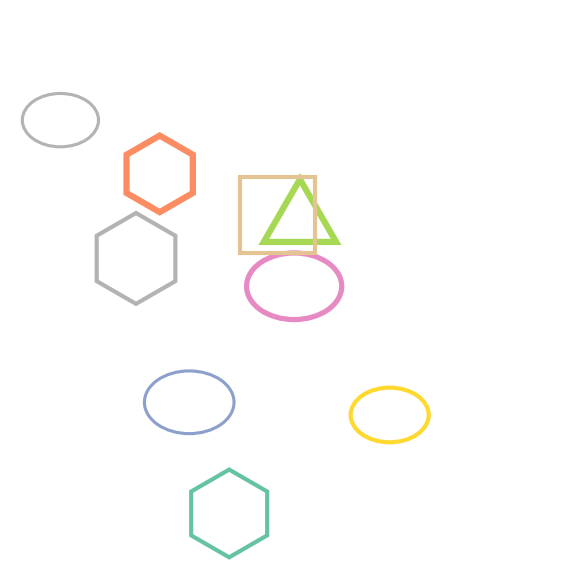[{"shape": "hexagon", "thickness": 2, "radius": 0.38, "center": [0.397, 0.11]}, {"shape": "hexagon", "thickness": 3, "radius": 0.33, "center": [0.277, 0.698]}, {"shape": "oval", "thickness": 1.5, "radius": 0.39, "center": [0.328, 0.303]}, {"shape": "oval", "thickness": 2.5, "radius": 0.41, "center": [0.509, 0.503]}, {"shape": "triangle", "thickness": 3, "radius": 0.36, "center": [0.519, 0.616]}, {"shape": "oval", "thickness": 2, "radius": 0.34, "center": [0.675, 0.281]}, {"shape": "square", "thickness": 2, "radius": 0.33, "center": [0.481, 0.627]}, {"shape": "hexagon", "thickness": 2, "radius": 0.39, "center": [0.236, 0.552]}, {"shape": "oval", "thickness": 1.5, "radius": 0.33, "center": [0.105, 0.791]}]